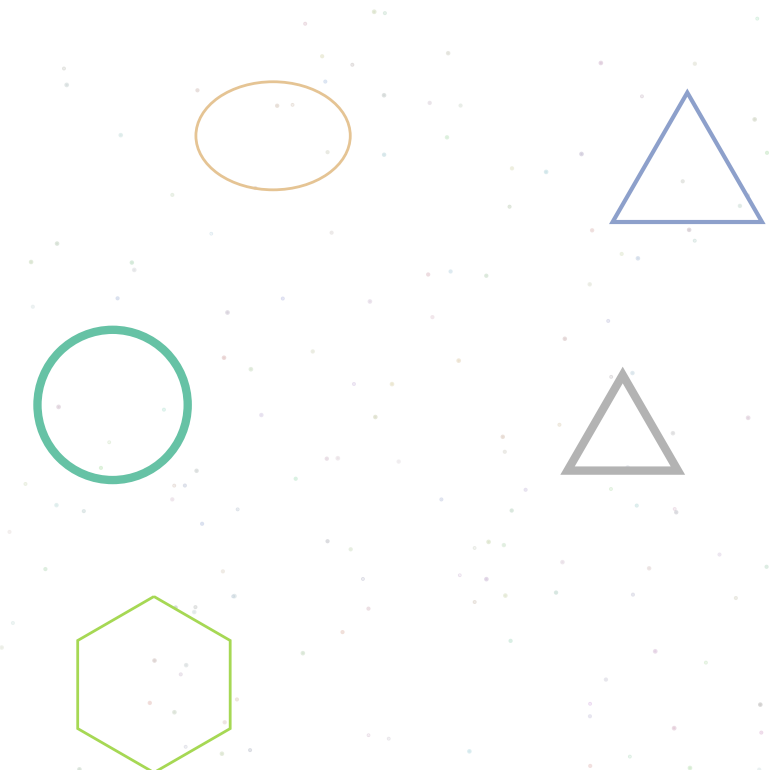[{"shape": "circle", "thickness": 3, "radius": 0.49, "center": [0.146, 0.474]}, {"shape": "triangle", "thickness": 1.5, "radius": 0.56, "center": [0.893, 0.768]}, {"shape": "hexagon", "thickness": 1, "radius": 0.57, "center": [0.2, 0.111]}, {"shape": "oval", "thickness": 1, "radius": 0.5, "center": [0.355, 0.824]}, {"shape": "triangle", "thickness": 3, "radius": 0.41, "center": [0.809, 0.43]}]